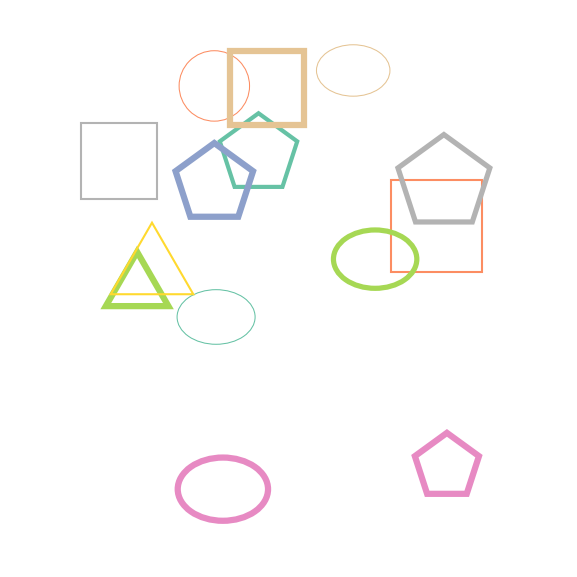[{"shape": "oval", "thickness": 0.5, "radius": 0.34, "center": [0.374, 0.45]}, {"shape": "pentagon", "thickness": 2, "radius": 0.35, "center": [0.448, 0.733]}, {"shape": "square", "thickness": 1, "radius": 0.39, "center": [0.756, 0.608]}, {"shape": "circle", "thickness": 0.5, "radius": 0.3, "center": [0.371, 0.85]}, {"shape": "pentagon", "thickness": 3, "radius": 0.35, "center": [0.371, 0.681]}, {"shape": "oval", "thickness": 3, "radius": 0.39, "center": [0.386, 0.152]}, {"shape": "pentagon", "thickness": 3, "radius": 0.29, "center": [0.774, 0.191]}, {"shape": "triangle", "thickness": 3, "radius": 0.31, "center": [0.237, 0.5]}, {"shape": "oval", "thickness": 2.5, "radius": 0.36, "center": [0.65, 0.55]}, {"shape": "triangle", "thickness": 1, "radius": 0.41, "center": [0.263, 0.531]}, {"shape": "square", "thickness": 3, "radius": 0.32, "center": [0.462, 0.847]}, {"shape": "oval", "thickness": 0.5, "radius": 0.32, "center": [0.612, 0.877]}, {"shape": "square", "thickness": 1, "radius": 0.33, "center": [0.206, 0.721]}, {"shape": "pentagon", "thickness": 2.5, "radius": 0.42, "center": [0.769, 0.682]}]